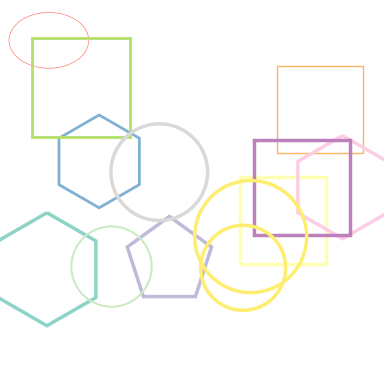[{"shape": "hexagon", "thickness": 2.5, "radius": 0.73, "center": [0.122, 0.301]}, {"shape": "square", "thickness": 2.5, "radius": 0.56, "center": [0.735, 0.427]}, {"shape": "pentagon", "thickness": 2.5, "radius": 0.58, "center": [0.44, 0.323]}, {"shape": "oval", "thickness": 0.5, "radius": 0.52, "center": [0.127, 0.895]}, {"shape": "hexagon", "thickness": 2, "radius": 0.6, "center": [0.258, 0.581]}, {"shape": "square", "thickness": 1, "radius": 0.56, "center": [0.831, 0.716]}, {"shape": "square", "thickness": 2, "radius": 0.64, "center": [0.21, 0.773]}, {"shape": "hexagon", "thickness": 2.5, "radius": 0.67, "center": [0.89, 0.514]}, {"shape": "circle", "thickness": 2.5, "radius": 0.63, "center": [0.414, 0.553]}, {"shape": "square", "thickness": 2.5, "radius": 0.62, "center": [0.784, 0.513]}, {"shape": "circle", "thickness": 1.5, "radius": 0.52, "center": [0.29, 0.308]}, {"shape": "circle", "thickness": 2.5, "radius": 0.55, "center": [0.632, 0.304]}, {"shape": "circle", "thickness": 2.5, "radius": 0.73, "center": [0.651, 0.385]}]